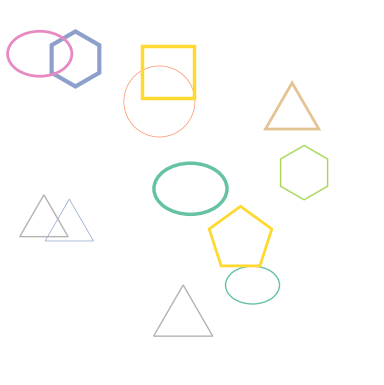[{"shape": "oval", "thickness": 2.5, "radius": 0.47, "center": [0.495, 0.51]}, {"shape": "oval", "thickness": 1, "radius": 0.35, "center": [0.656, 0.259]}, {"shape": "circle", "thickness": 0.5, "radius": 0.46, "center": [0.414, 0.736]}, {"shape": "triangle", "thickness": 0.5, "radius": 0.36, "center": [0.18, 0.41]}, {"shape": "hexagon", "thickness": 3, "radius": 0.36, "center": [0.196, 0.847]}, {"shape": "oval", "thickness": 2, "radius": 0.42, "center": [0.103, 0.86]}, {"shape": "hexagon", "thickness": 1, "radius": 0.35, "center": [0.79, 0.552]}, {"shape": "pentagon", "thickness": 2, "radius": 0.43, "center": [0.625, 0.379]}, {"shape": "square", "thickness": 2.5, "radius": 0.34, "center": [0.437, 0.813]}, {"shape": "triangle", "thickness": 2, "radius": 0.4, "center": [0.759, 0.705]}, {"shape": "triangle", "thickness": 1, "radius": 0.44, "center": [0.476, 0.171]}, {"shape": "triangle", "thickness": 1, "radius": 0.36, "center": [0.114, 0.422]}]